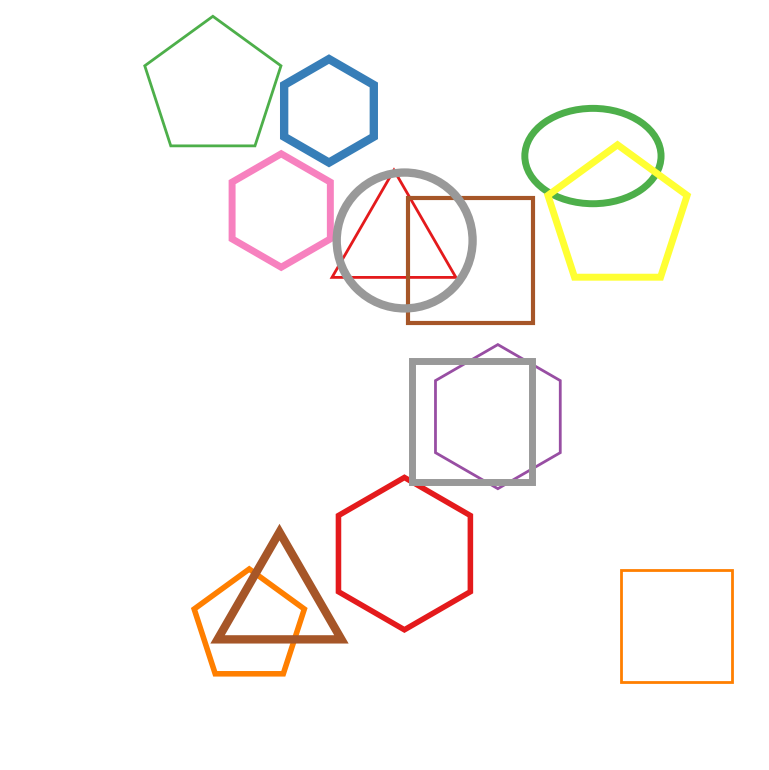[{"shape": "hexagon", "thickness": 2, "radius": 0.49, "center": [0.525, 0.281]}, {"shape": "triangle", "thickness": 1, "radius": 0.46, "center": [0.512, 0.686]}, {"shape": "hexagon", "thickness": 3, "radius": 0.34, "center": [0.427, 0.856]}, {"shape": "pentagon", "thickness": 1, "radius": 0.47, "center": [0.276, 0.886]}, {"shape": "oval", "thickness": 2.5, "radius": 0.44, "center": [0.77, 0.797]}, {"shape": "hexagon", "thickness": 1, "radius": 0.47, "center": [0.647, 0.459]}, {"shape": "square", "thickness": 1, "radius": 0.36, "center": [0.878, 0.187]}, {"shape": "pentagon", "thickness": 2, "radius": 0.38, "center": [0.324, 0.186]}, {"shape": "pentagon", "thickness": 2.5, "radius": 0.48, "center": [0.802, 0.717]}, {"shape": "triangle", "thickness": 3, "radius": 0.46, "center": [0.363, 0.216]}, {"shape": "square", "thickness": 1.5, "radius": 0.41, "center": [0.611, 0.661]}, {"shape": "hexagon", "thickness": 2.5, "radius": 0.37, "center": [0.365, 0.727]}, {"shape": "circle", "thickness": 3, "radius": 0.44, "center": [0.526, 0.688]}, {"shape": "square", "thickness": 2.5, "radius": 0.39, "center": [0.613, 0.453]}]